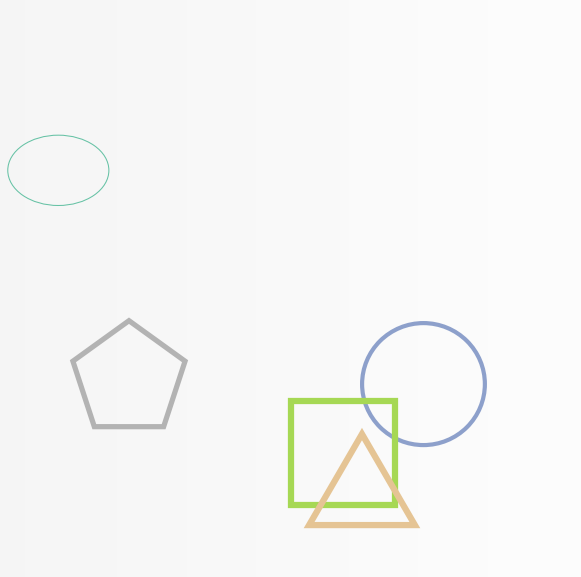[{"shape": "oval", "thickness": 0.5, "radius": 0.43, "center": [0.1, 0.704]}, {"shape": "circle", "thickness": 2, "radius": 0.53, "center": [0.729, 0.334]}, {"shape": "square", "thickness": 3, "radius": 0.45, "center": [0.591, 0.215]}, {"shape": "triangle", "thickness": 3, "radius": 0.53, "center": [0.623, 0.142]}, {"shape": "pentagon", "thickness": 2.5, "radius": 0.51, "center": [0.222, 0.342]}]